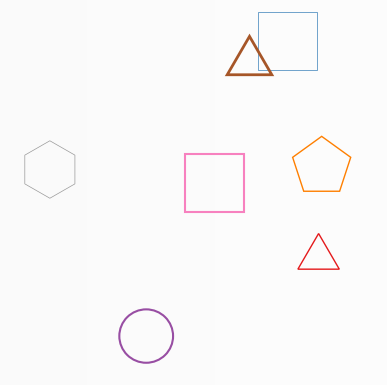[{"shape": "triangle", "thickness": 1, "radius": 0.31, "center": [0.822, 0.332]}, {"shape": "square", "thickness": 0.5, "radius": 0.38, "center": [0.743, 0.894]}, {"shape": "circle", "thickness": 1.5, "radius": 0.35, "center": [0.377, 0.127]}, {"shape": "pentagon", "thickness": 1, "radius": 0.39, "center": [0.83, 0.567]}, {"shape": "triangle", "thickness": 2, "radius": 0.33, "center": [0.644, 0.839]}, {"shape": "square", "thickness": 1.5, "radius": 0.38, "center": [0.553, 0.525]}, {"shape": "hexagon", "thickness": 0.5, "radius": 0.37, "center": [0.129, 0.56]}]